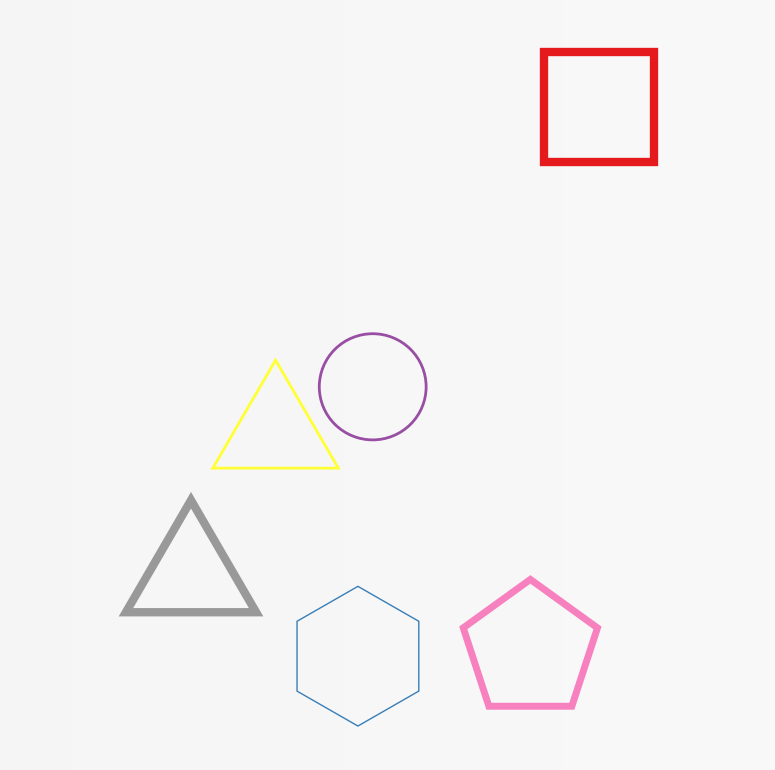[{"shape": "square", "thickness": 3, "radius": 0.35, "center": [0.772, 0.861]}, {"shape": "hexagon", "thickness": 0.5, "radius": 0.45, "center": [0.462, 0.148]}, {"shape": "circle", "thickness": 1, "radius": 0.34, "center": [0.481, 0.498]}, {"shape": "triangle", "thickness": 1, "radius": 0.47, "center": [0.356, 0.439]}, {"shape": "pentagon", "thickness": 2.5, "radius": 0.46, "center": [0.684, 0.156]}, {"shape": "triangle", "thickness": 3, "radius": 0.48, "center": [0.246, 0.253]}]